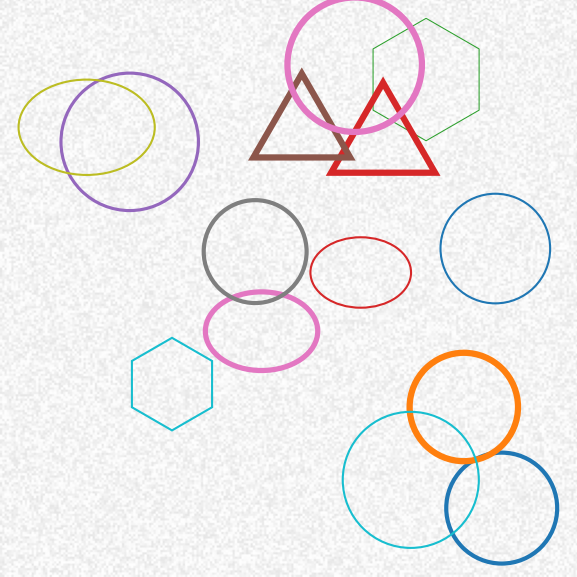[{"shape": "circle", "thickness": 2, "radius": 0.48, "center": [0.869, 0.119]}, {"shape": "circle", "thickness": 1, "radius": 0.47, "center": [0.858, 0.569]}, {"shape": "circle", "thickness": 3, "radius": 0.47, "center": [0.803, 0.294]}, {"shape": "hexagon", "thickness": 0.5, "radius": 0.53, "center": [0.738, 0.861]}, {"shape": "triangle", "thickness": 3, "radius": 0.52, "center": [0.663, 0.752]}, {"shape": "oval", "thickness": 1, "radius": 0.44, "center": [0.625, 0.527]}, {"shape": "circle", "thickness": 1.5, "radius": 0.6, "center": [0.225, 0.754]}, {"shape": "triangle", "thickness": 3, "radius": 0.48, "center": [0.523, 0.775]}, {"shape": "circle", "thickness": 3, "radius": 0.58, "center": [0.614, 0.887]}, {"shape": "oval", "thickness": 2.5, "radius": 0.49, "center": [0.453, 0.426]}, {"shape": "circle", "thickness": 2, "radius": 0.45, "center": [0.442, 0.563]}, {"shape": "oval", "thickness": 1, "radius": 0.59, "center": [0.15, 0.779]}, {"shape": "hexagon", "thickness": 1, "radius": 0.4, "center": [0.298, 0.334]}, {"shape": "circle", "thickness": 1, "radius": 0.59, "center": [0.711, 0.168]}]